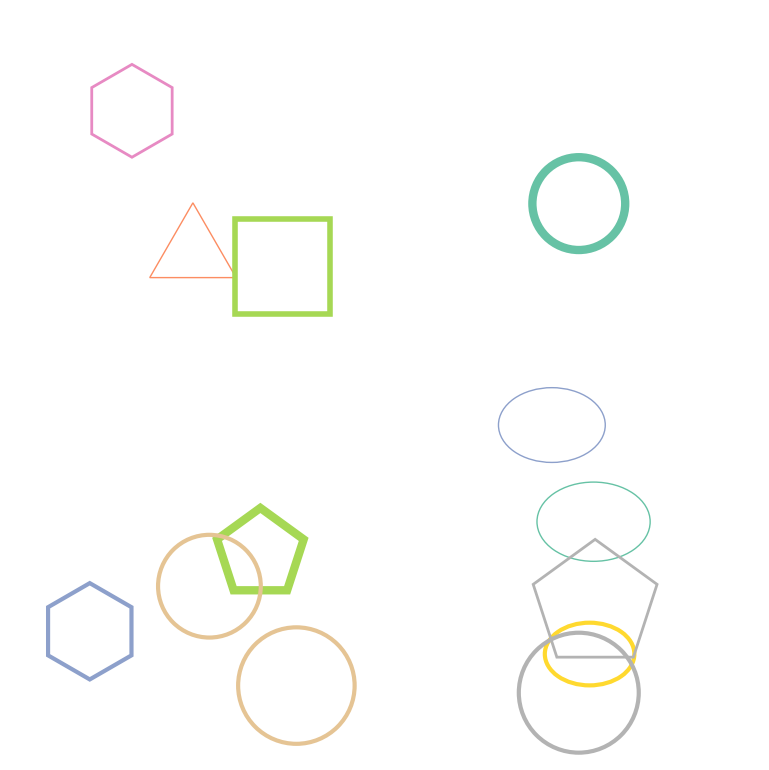[{"shape": "oval", "thickness": 0.5, "radius": 0.37, "center": [0.771, 0.322]}, {"shape": "circle", "thickness": 3, "radius": 0.3, "center": [0.752, 0.736]}, {"shape": "triangle", "thickness": 0.5, "radius": 0.32, "center": [0.251, 0.672]}, {"shape": "hexagon", "thickness": 1.5, "radius": 0.31, "center": [0.117, 0.18]}, {"shape": "oval", "thickness": 0.5, "radius": 0.35, "center": [0.717, 0.448]}, {"shape": "hexagon", "thickness": 1, "radius": 0.3, "center": [0.171, 0.856]}, {"shape": "square", "thickness": 2, "radius": 0.31, "center": [0.367, 0.654]}, {"shape": "pentagon", "thickness": 3, "radius": 0.3, "center": [0.338, 0.281]}, {"shape": "oval", "thickness": 1.5, "radius": 0.29, "center": [0.766, 0.151]}, {"shape": "circle", "thickness": 1.5, "radius": 0.38, "center": [0.385, 0.11]}, {"shape": "circle", "thickness": 1.5, "radius": 0.33, "center": [0.272, 0.239]}, {"shape": "pentagon", "thickness": 1, "radius": 0.42, "center": [0.773, 0.215]}, {"shape": "circle", "thickness": 1.5, "radius": 0.39, "center": [0.752, 0.1]}]